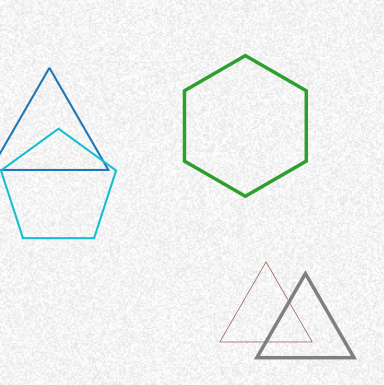[{"shape": "triangle", "thickness": 1.5, "radius": 0.88, "center": [0.128, 0.647]}, {"shape": "hexagon", "thickness": 2.5, "radius": 0.91, "center": [0.637, 0.673]}, {"shape": "triangle", "thickness": 0.5, "radius": 0.69, "center": [0.691, 0.181]}, {"shape": "triangle", "thickness": 2.5, "radius": 0.73, "center": [0.793, 0.144]}, {"shape": "pentagon", "thickness": 1.5, "radius": 0.79, "center": [0.152, 0.509]}]